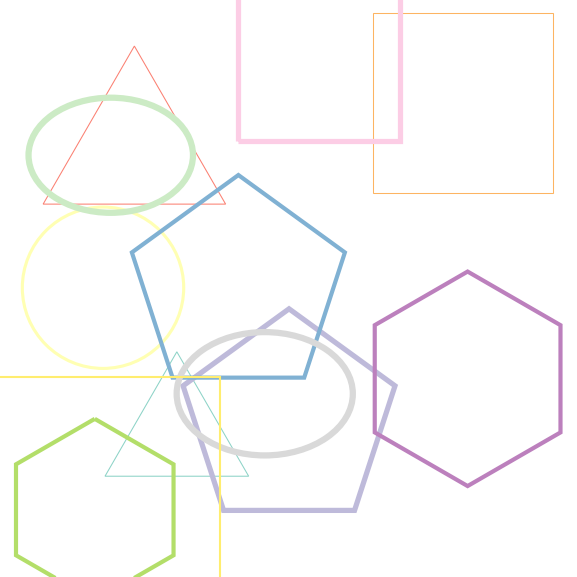[{"shape": "triangle", "thickness": 0.5, "radius": 0.72, "center": [0.306, 0.246]}, {"shape": "circle", "thickness": 1.5, "radius": 0.7, "center": [0.178, 0.501]}, {"shape": "pentagon", "thickness": 2.5, "radius": 0.96, "center": [0.501, 0.271]}, {"shape": "triangle", "thickness": 0.5, "radius": 0.91, "center": [0.233, 0.737]}, {"shape": "pentagon", "thickness": 2, "radius": 0.97, "center": [0.413, 0.502]}, {"shape": "square", "thickness": 0.5, "radius": 0.78, "center": [0.802, 0.82]}, {"shape": "hexagon", "thickness": 2, "radius": 0.79, "center": [0.164, 0.116]}, {"shape": "square", "thickness": 2.5, "radius": 0.7, "center": [0.552, 0.896]}, {"shape": "oval", "thickness": 3, "radius": 0.76, "center": [0.458, 0.317]}, {"shape": "hexagon", "thickness": 2, "radius": 0.93, "center": [0.81, 0.343]}, {"shape": "oval", "thickness": 3, "radius": 0.71, "center": [0.192, 0.73]}, {"shape": "square", "thickness": 1, "radius": 0.99, "center": [0.183, 0.148]}]